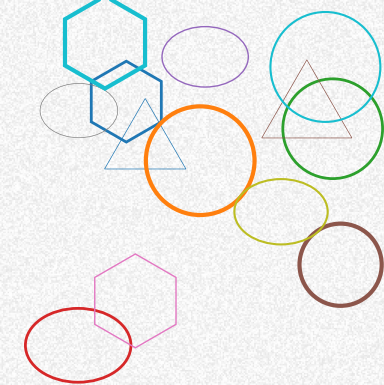[{"shape": "hexagon", "thickness": 2, "radius": 0.53, "center": [0.328, 0.736]}, {"shape": "triangle", "thickness": 0.5, "radius": 0.61, "center": [0.377, 0.622]}, {"shape": "circle", "thickness": 3, "radius": 0.71, "center": [0.52, 0.583]}, {"shape": "circle", "thickness": 2, "radius": 0.65, "center": [0.864, 0.666]}, {"shape": "oval", "thickness": 2, "radius": 0.69, "center": [0.203, 0.103]}, {"shape": "oval", "thickness": 1, "radius": 0.56, "center": [0.533, 0.852]}, {"shape": "triangle", "thickness": 0.5, "radius": 0.68, "center": [0.797, 0.709]}, {"shape": "circle", "thickness": 3, "radius": 0.53, "center": [0.885, 0.312]}, {"shape": "hexagon", "thickness": 1, "radius": 0.61, "center": [0.352, 0.218]}, {"shape": "oval", "thickness": 0.5, "radius": 0.5, "center": [0.205, 0.713]}, {"shape": "oval", "thickness": 1.5, "radius": 0.61, "center": [0.73, 0.45]}, {"shape": "hexagon", "thickness": 3, "radius": 0.6, "center": [0.273, 0.89]}, {"shape": "circle", "thickness": 1.5, "radius": 0.71, "center": [0.845, 0.826]}]